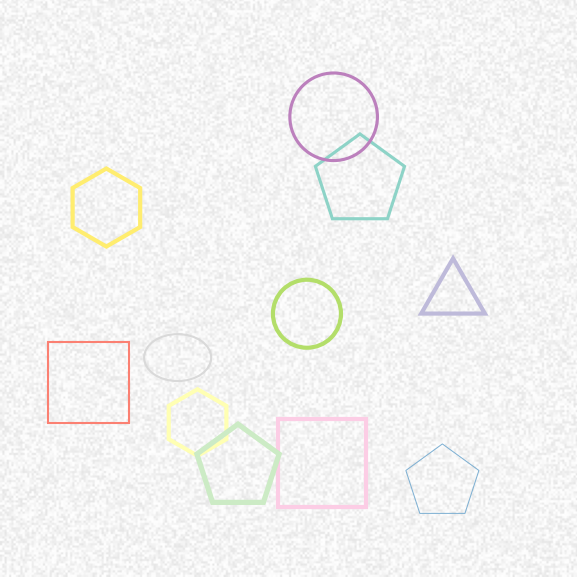[{"shape": "pentagon", "thickness": 1.5, "radius": 0.41, "center": [0.623, 0.686]}, {"shape": "hexagon", "thickness": 2, "radius": 0.29, "center": [0.342, 0.267]}, {"shape": "triangle", "thickness": 2, "radius": 0.32, "center": [0.785, 0.488]}, {"shape": "square", "thickness": 1, "radius": 0.35, "center": [0.154, 0.337]}, {"shape": "pentagon", "thickness": 0.5, "radius": 0.33, "center": [0.766, 0.164]}, {"shape": "circle", "thickness": 2, "radius": 0.29, "center": [0.532, 0.456]}, {"shape": "square", "thickness": 2, "radius": 0.38, "center": [0.557, 0.198]}, {"shape": "oval", "thickness": 1, "radius": 0.29, "center": [0.308, 0.38]}, {"shape": "circle", "thickness": 1.5, "radius": 0.38, "center": [0.578, 0.797]}, {"shape": "pentagon", "thickness": 2.5, "radius": 0.37, "center": [0.412, 0.19]}, {"shape": "hexagon", "thickness": 2, "radius": 0.34, "center": [0.184, 0.64]}]